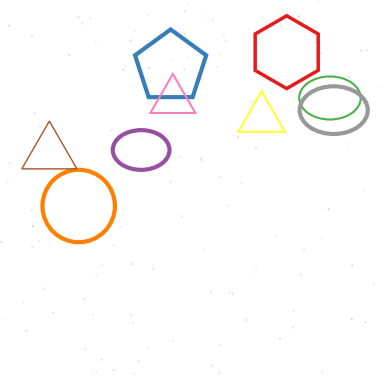[{"shape": "hexagon", "thickness": 2.5, "radius": 0.47, "center": [0.745, 0.865]}, {"shape": "pentagon", "thickness": 3, "radius": 0.49, "center": [0.443, 0.826]}, {"shape": "oval", "thickness": 1.5, "radius": 0.4, "center": [0.857, 0.745]}, {"shape": "oval", "thickness": 3, "radius": 0.37, "center": [0.367, 0.61]}, {"shape": "circle", "thickness": 3, "radius": 0.47, "center": [0.204, 0.465]}, {"shape": "triangle", "thickness": 1.5, "radius": 0.35, "center": [0.68, 0.693]}, {"shape": "triangle", "thickness": 1, "radius": 0.41, "center": [0.128, 0.603]}, {"shape": "triangle", "thickness": 1.5, "radius": 0.34, "center": [0.449, 0.74]}, {"shape": "oval", "thickness": 3, "radius": 0.44, "center": [0.867, 0.714]}]